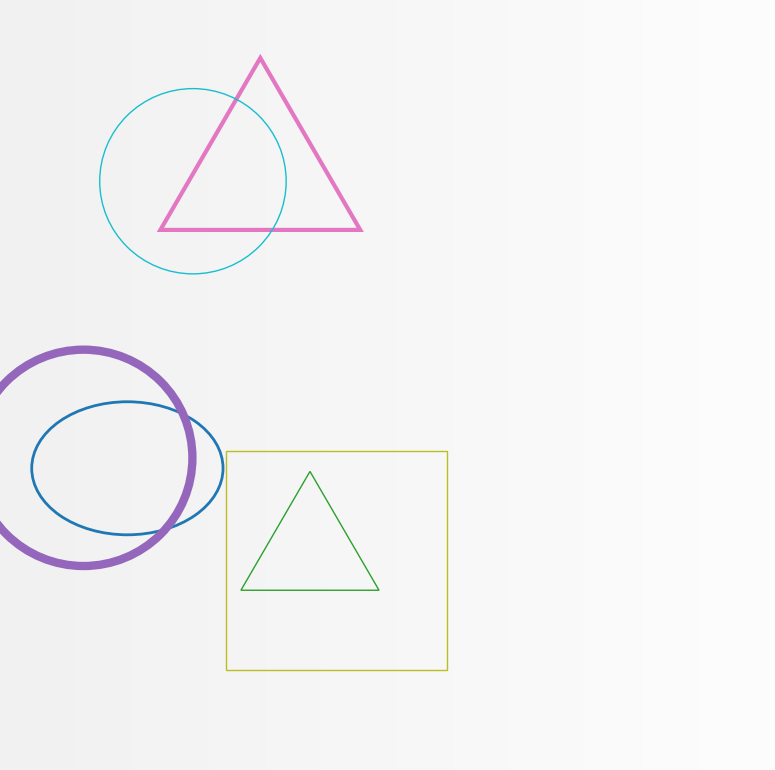[{"shape": "oval", "thickness": 1, "radius": 0.62, "center": [0.164, 0.392]}, {"shape": "triangle", "thickness": 0.5, "radius": 0.51, "center": [0.4, 0.285]}, {"shape": "circle", "thickness": 3, "radius": 0.7, "center": [0.108, 0.405]}, {"shape": "triangle", "thickness": 1.5, "radius": 0.74, "center": [0.336, 0.776]}, {"shape": "square", "thickness": 0.5, "radius": 0.71, "center": [0.435, 0.272]}, {"shape": "circle", "thickness": 0.5, "radius": 0.6, "center": [0.249, 0.765]}]